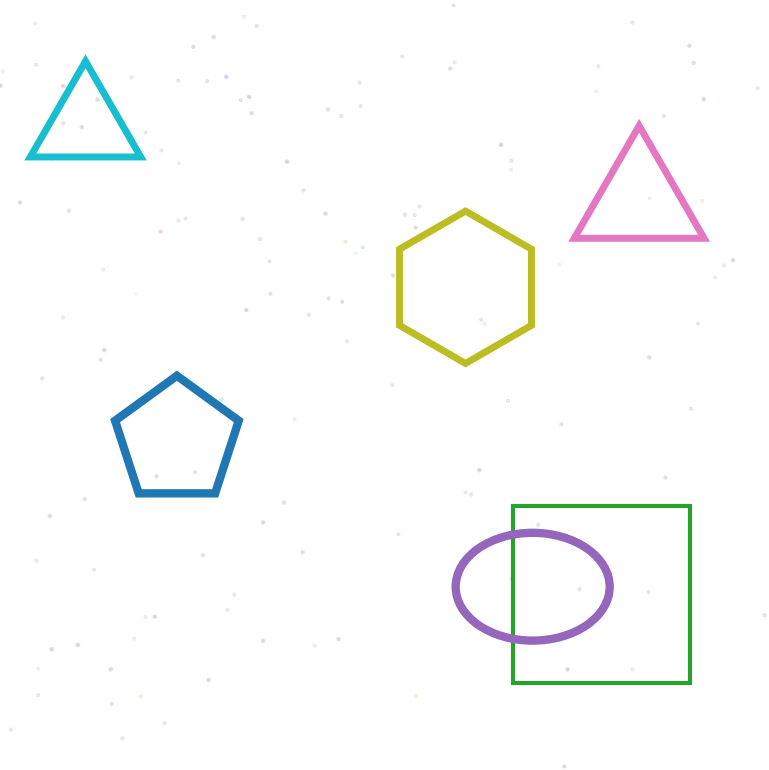[{"shape": "pentagon", "thickness": 3, "radius": 0.42, "center": [0.23, 0.428]}, {"shape": "square", "thickness": 1.5, "radius": 0.58, "center": [0.781, 0.228]}, {"shape": "oval", "thickness": 3, "radius": 0.5, "center": [0.692, 0.238]}, {"shape": "triangle", "thickness": 2.5, "radius": 0.49, "center": [0.83, 0.739]}, {"shape": "hexagon", "thickness": 2.5, "radius": 0.49, "center": [0.605, 0.627]}, {"shape": "triangle", "thickness": 2.5, "radius": 0.41, "center": [0.111, 0.838]}]